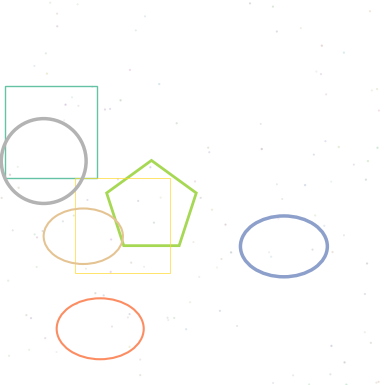[{"shape": "square", "thickness": 1, "radius": 0.6, "center": [0.133, 0.657]}, {"shape": "oval", "thickness": 1.5, "radius": 0.57, "center": [0.26, 0.146]}, {"shape": "oval", "thickness": 2.5, "radius": 0.56, "center": [0.737, 0.36]}, {"shape": "pentagon", "thickness": 2, "radius": 0.61, "center": [0.393, 0.461]}, {"shape": "square", "thickness": 0.5, "radius": 0.62, "center": [0.319, 0.414]}, {"shape": "oval", "thickness": 1.5, "radius": 0.51, "center": [0.216, 0.386]}, {"shape": "circle", "thickness": 2.5, "radius": 0.55, "center": [0.114, 0.582]}]